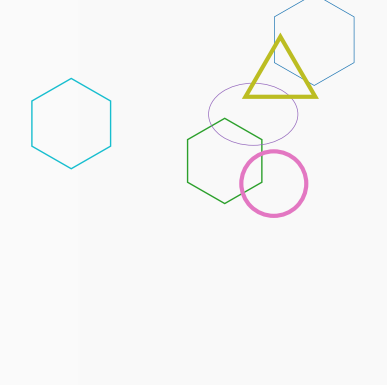[{"shape": "hexagon", "thickness": 0.5, "radius": 0.59, "center": [0.811, 0.897]}, {"shape": "hexagon", "thickness": 1, "radius": 0.55, "center": [0.58, 0.582]}, {"shape": "oval", "thickness": 0.5, "radius": 0.58, "center": [0.654, 0.703]}, {"shape": "circle", "thickness": 3, "radius": 0.42, "center": [0.707, 0.523]}, {"shape": "triangle", "thickness": 3, "radius": 0.52, "center": [0.724, 0.801]}, {"shape": "hexagon", "thickness": 1, "radius": 0.59, "center": [0.184, 0.679]}]